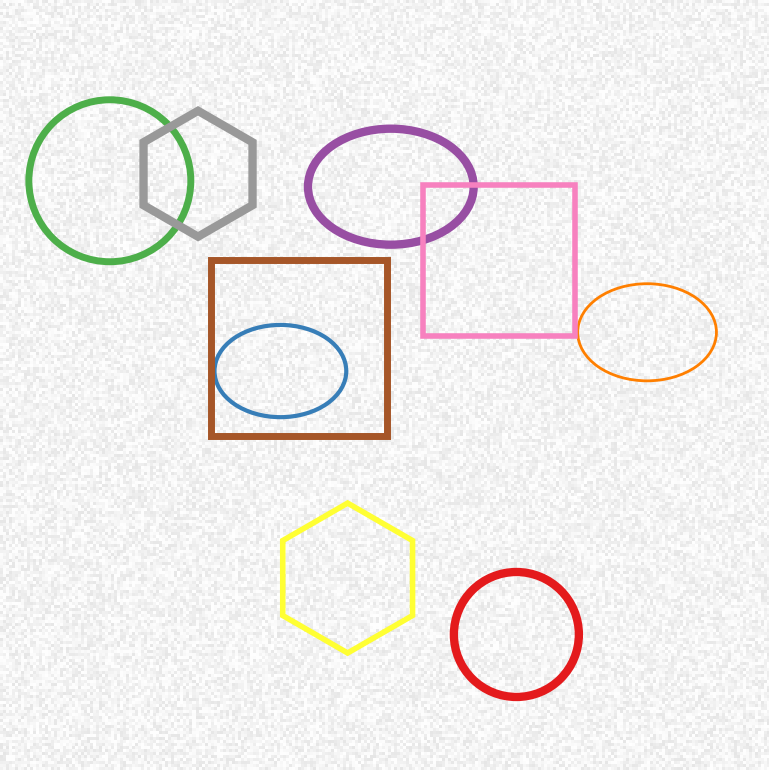[{"shape": "circle", "thickness": 3, "radius": 0.41, "center": [0.671, 0.176]}, {"shape": "oval", "thickness": 1.5, "radius": 0.43, "center": [0.364, 0.518]}, {"shape": "circle", "thickness": 2.5, "radius": 0.53, "center": [0.143, 0.765]}, {"shape": "oval", "thickness": 3, "radius": 0.54, "center": [0.508, 0.758]}, {"shape": "oval", "thickness": 1, "radius": 0.45, "center": [0.84, 0.568]}, {"shape": "hexagon", "thickness": 2, "radius": 0.49, "center": [0.451, 0.249]}, {"shape": "square", "thickness": 2.5, "radius": 0.57, "center": [0.388, 0.548]}, {"shape": "square", "thickness": 2, "radius": 0.49, "center": [0.648, 0.662]}, {"shape": "hexagon", "thickness": 3, "radius": 0.41, "center": [0.257, 0.774]}]